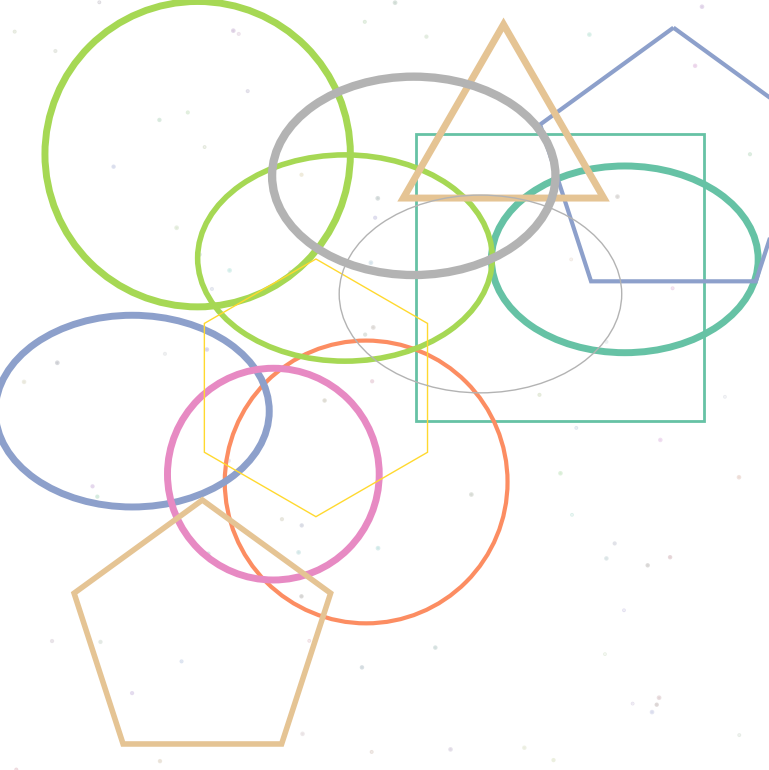[{"shape": "oval", "thickness": 2.5, "radius": 0.87, "center": [0.811, 0.663]}, {"shape": "square", "thickness": 1, "radius": 0.93, "center": [0.727, 0.64]}, {"shape": "circle", "thickness": 1.5, "radius": 0.92, "center": [0.476, 0.374]}, {"shape": "pentagon", "thickness": 1.5, "radius": 0.91, "center": [0.875, 0.782]}, {"shape": "oval", "thickness": 2.5, "radius": 0.89, "center": [0.172, 0.466]}, {"shape": "circle", "thickness": 2.5, "radius": 0.69, "center": [0.355, 0.384]}, {"shape": "oval", "thickness": 2, "radius": 0.96, "center": [0.448, 0.665]}, {"shape": "circle", "thickness": 2.5, "radius": 0.99, "center": [0.257, 0.8]}, {"shape": "hexagon", "thickness": 0.5, "radius": 0.84, "center": [0.41, 0.496]}, {"shape": "triangle", "thickness": 2.5, "radius": 0.75, "center": [0.654, 0.818]}, {"shape": "pentagon", "thickness": 2, "radius": 0.88, "center": [0.263, 0.175]}, {"shape": "oval", "thickness": 0.5, "radius": 0.92, "center": [0.624, 0.618]}, {"shape": "oval", "thickness": 3, "radius": 0.92, "center": [0.537, 0.772]}]